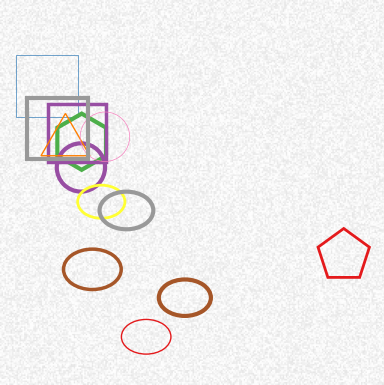[{"shape": "pentagon", "thickness": 2, "radius": 0.35, "center": [0.893, 0.336]}, {"shape": "oval", "thickness": 1, "radius": 0.32, "center": [0.38, 0.125]}, {"shape": "square", "thickness": 0.5, "radius": 0.4, "center": [0.122, 0.777]}, {"shape": "hexagon", "thickness": 3, "radius": 0.36, "center": [0.212, 0.632]}, {"shape": "square", "thickness": 2.5, "radius": 0.38, "center": [0.2, 0.655]}, {"shape": "circle", "thickness": 3, "radius": 0.31, "center": [0.21, 0.565]}, {"shape": "triangle", "thickness": 1, "radius": 0.37, "center": [0.17, 0.632]}, {"shape": "oval", "thickness": 2, "radius": 0.31, "center": [0.263, 0.476]}, {"shape": "oval", "thickness": 3, "radius": 0.34, "center": [0.48, 0.227]}, {"shape": "oval", "thickness": 2.5, "radius": 0.37, "center": [0.24, 0.3]}, {"shape": "circle", "thickness": 0.5, "radius": 0.32, "center": [0.273, 0.645]}, {"shape": "oval", "thickness": 3, "radius": 0.35, "center": [0.328, 0.453]}, {"shape": "square", "thickness": 3, "radius": 0.39, "center": [0.149, 0.667]}]